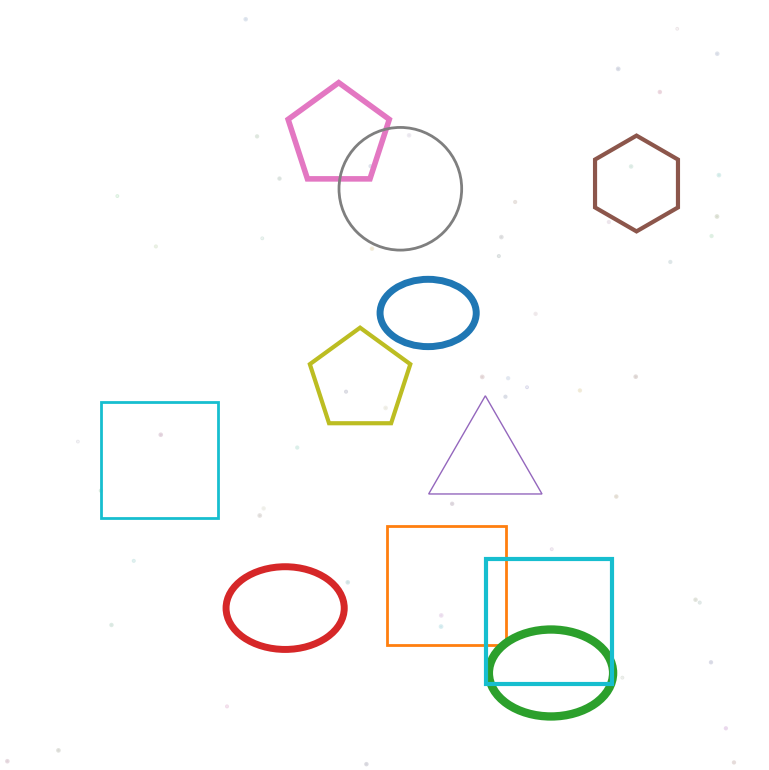[{"shape": "oval", "thickness": 2.5, "radius": 0.31, "center": [0.556, 0.594]}, {"shape": "square", "thickness": 1, "radius": 0.39, "center": [0.579, 0.24]}, {"shape": "oval", "thickness": 3, "radius": 0.4, "center": [0.716, 0.126]}, {"shape": "oval", "thickness": 2.5, "radius": 0.38, "center": [0.37, 0.21]}, {"shape": "triangle", "thickness": 0.5, "radius": 0.42, "center": [0.63, 0.401]}, {"shape": "hexagon", "thickness": 1.5, "radius": 0.31, "center": [0.827, 0.762]}, {"shape": "pentagon", "thickness": 2, "radius": 0.35, "center": [0.44, 0.824]}, {"shape": "circle", "thickness": 1, "radius": 0.4, "center": [0.52, 0.755]}, {"shape": "pentagon", "thickness": 1.5, "radius": 0.34, "center": [0.468, 0.506]}, {"shape": "square", "thickness": 1, "radius": 0.38, "center": [0.207, 0.403]}, {"shape": "square", "thickness": 1.5, "radius": 0.41, "center": [0.713, 0.193]}]